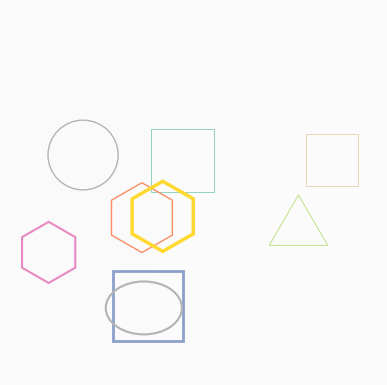[{"shape": "square", "thickness": 0.5, "radius": 0.41, "center": [0.471, 0.583]}, {"shape": "hexagon", "thickness": 1, "radius": 0.45, "center": [0.366, 0.435]}, {"shape": "square", "thickness": 2, "radius": 0.45, "center": [0.381, 0.205]}, {"shape": "hexagon", "thickness": 1.5, "radius": 0.4, "center": [0.126, 0.344]}, {"shape": "triangle", "thickness": 0.5, "radius": 0.44, "center": [0.77, 0.406]}, {"shape": "hexagon", "thickness": 2.5, "radius": 0.46, "center": [0.42, 0.438]}, {"shape": "square", "thickness": 0.5, "radius": 0.34, "center": [0.857, 0.583]}, {"shape": "circle", "thickness": 1, "radius": 0.45, "center": [0.214, 0.597]}, {"shape": "oval", "thickness": 1.5, "radius": 0.49, "center": [0.371, 0.2]}]